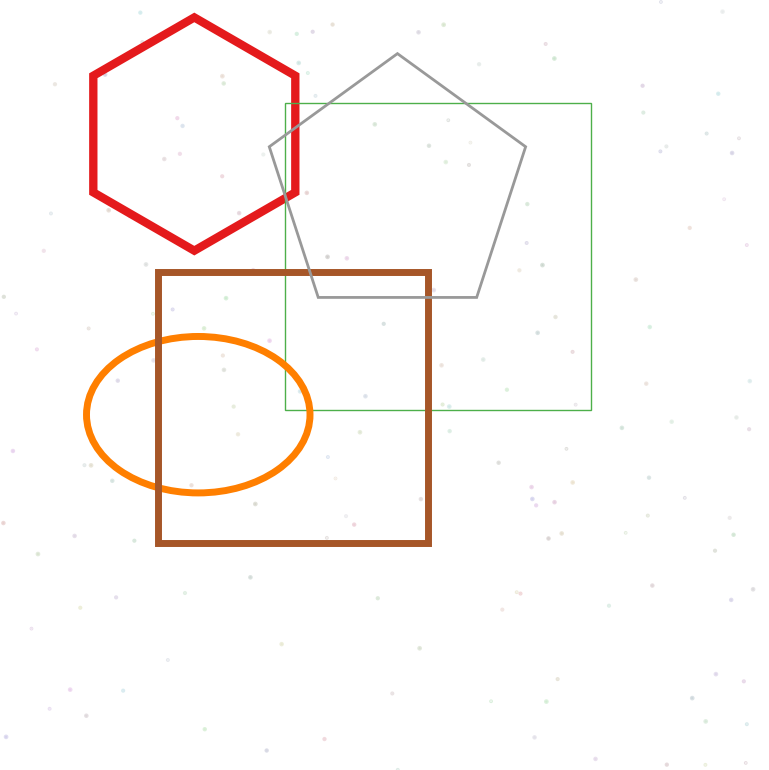[{"shape": "hexagon", "thickness": 3, "radius": 0.76, "center": [0.252, 0.826]}, {"shape": "square", "thickness": 0.5, "radius": 0.99, "center": [0.568, 0.667]}, {"shape": "oval", "thickness": 2.5, "radius": 0.73, "center": [0.257, 0.461]}, {"shape": "square", "thickness": 2.5, "radius": 0.88, "center": [0.381, 0.471]}, {"shape": "pentagon", "thickness": 1, "radius": 0.88, "center": [0.516, 0.755]}]